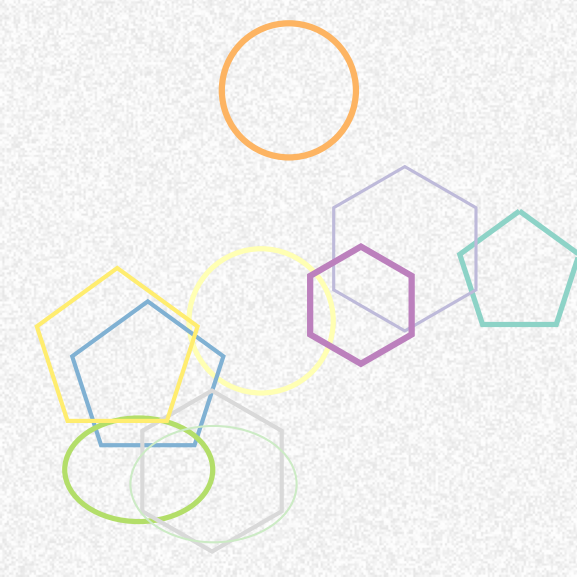[{"shape": "pentagon", "thickness": 2.5, "radius": 0.54, "center": [0.899, 0.525]}, {"shape": "circle", "thickness": 2.5, "radius": 0.62, "center": [0.452, 0.444]}, {"shape": "hexagon", "thickness": 1.5, "radius": 0.71, "center": [0.701, 0.568]}, {"shape": "pentagon", "thickness": 2, "radius": 0.69, "center": [0.256, 0.34]}, {"shape": "circle", "thickness": 3, "radius": 0.58, "center": [0.5, 0.843]}, {"shape": "oval", "thickness": 2.5, "radius": 0.64, "center": [0.24, 0.186]}, {"shape": "hexagon", "thickness": 2, "radius": 0.7, "center": [0.367, 0.183]}, {"shape": "hexagon", "thickness": 3, "radius": 0.51, "center": [0.625, 0.471]}, {"shape": "oval", "thickness": 1, "radius": 0.72, "center": [0.37, 0.161]}, {"shape": "pentagon", "thickness": 2, "radius": 0.73, "center": [0.203, 0.389]}]